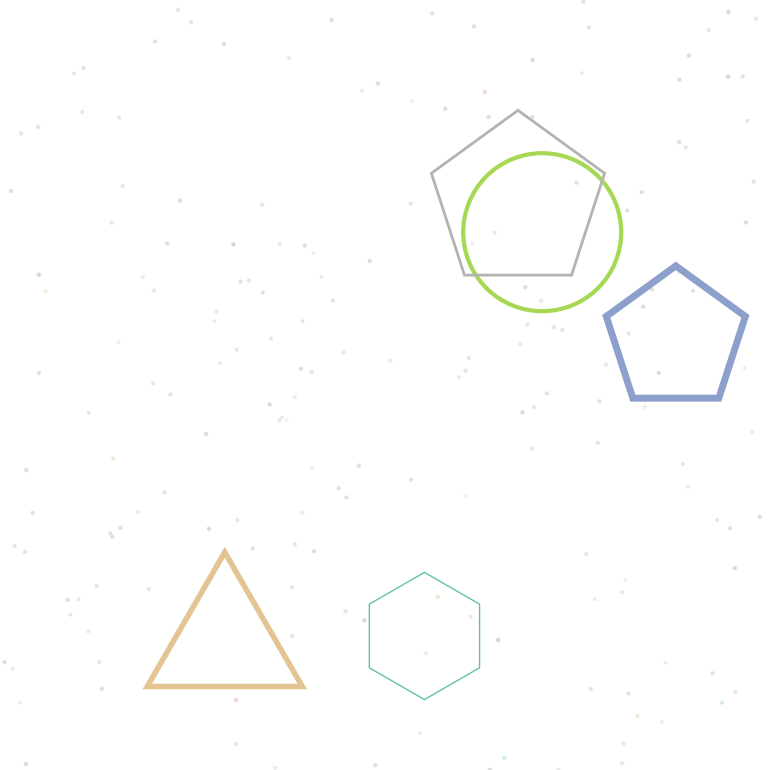[{"shape": "hexagon", "thickness": 0.5, "radius": 0.41, "center": [0.551, 0.174]}, {"shape": "pentagon", "thickness": 2.5, "radius": 0.47, "center": [0.878, 0.56]}, {"shape": "circle", "thickness": 1.5, "radius": 0.51, "center": [0.704, 0.698]}, {"shape": "triangle", "thickness": 2, "radius": 0.58, "center": [0.292, 0.167]}, {"shape": "pentagon", "thickness": 1, "radius": 0.59, "center": [0.673, 0.738]}]